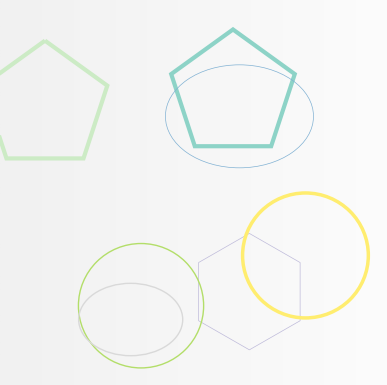[{"shape": "pentagon", "thickness": 3, "radius": 0.84, "center": [0.601, 0.756]}, {"shape": "hexagon", "thickness": 0.5, "radius": 0.76, "center": [0.644, 0.243]}, {"shape": "oval", "thickness": 0.5, "radius": 0.96, "center": [0.618, 0.698]}, {"shape": "circle", "thickness": 1, "radius": 0.81, "center": [0.364, 0.206]}, {"shape": "oval", "thickness": 1, "radius": 0.67, "center": [0.337, 0.17]}, {"shape": "pentagon", "thickness": 3, "radius": 0.85, "center": [0.116, 0.725]}, {"shape": "circle", "thickness": 2.5, "radius": 0.81, "center": [0.788, 0.336]}]